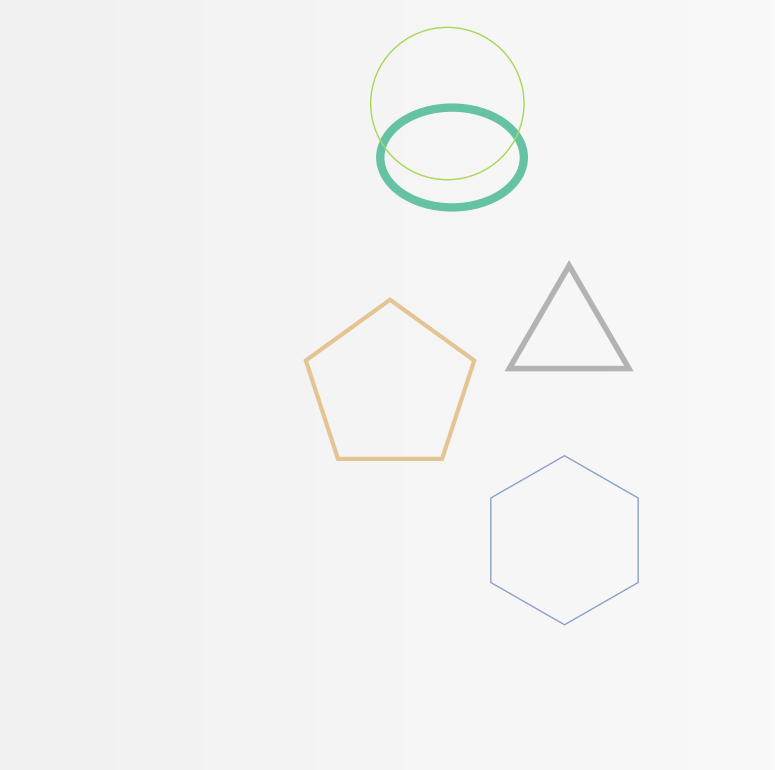[{"shape": "oval", "thickness": 3, "radius": 0.46, "center": [0.583, 0.795]}, {"shape": "hexagon", "thickness": 0.5, "radius": 0.55, "center": [0.728, 0.298]}, {"shape": "circle", "thickness": 0.5, "radius": 0.49, "center": [0.577, 0.866]}, {"shape": "pentagon", "thickness": 1.5, "radius": 0.57, "center": [0.503, 0.496]}, {"shape": "triangle", "thickness": 2, "radius": 0.45, "center": [0.734, 0.566]}]